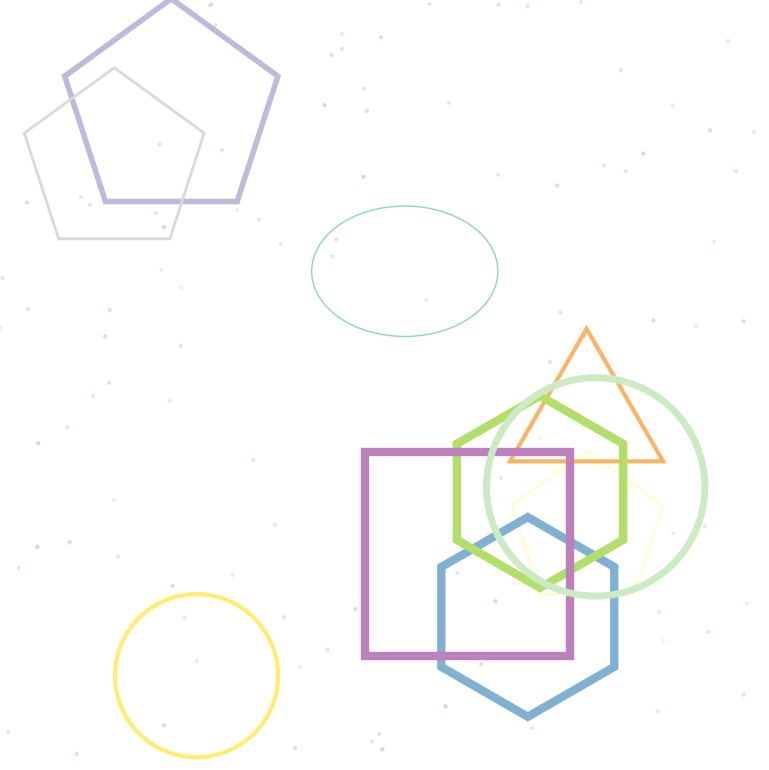[{"shape": "oval", "thickness": 0.5, "radius": 0.6, "center": [0.526, 0.648]}, {"shape": "pentagon", "thickness": 0.5, "radius": 0.52, "center": [0.762, 0.312]}, {"shape": "pentagon", "thickness": 2, "radius": 0.73, "center": [0.222, 0.856]}, {"shape": "hexagon", "thickness": 3, "radius": 0.65, "center": [0.685, 0.199]}, {"shape": "triangle", "thickness": 1.5, "radius": 0.57, "center": [0.762, 0.458]}, {"shape": "hexagon", "thickness": 3, "radius": 0.62, "center": [0.701, 0.361]}, {"shape": "pentagon", "thickness": 1, "radius": 0.61, "center": [0.148, 0.789]}, {"shape": "square", "thickness": 3, "radius": 0.67, "center": [0.607, 0.281]}, {"shape": "circle", "thickness": 2.5, "radius": 0.71, "center": [0.774, 0.368]}, {"shape": "circle", "thickness": 1.5, "radius": 0.53, "center": [0.255, 0.123]}]